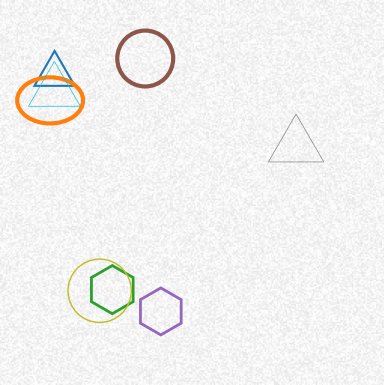[{"shape": "triangle", "thickness": 1.5, "radius": 0.3, "center": [0.142, 0.807]}, {"shape": "oval", "thickness": 3, "radius": 0.43, "center": [0.13, 0.739]}, {"shape": "hexagon", "thickness": 2, "radius": 0.31, "center": [0.292, 0.248]}, {"shape": "hexagon", "thickness": 2, "radius": 0.31, "center": [0.418, 0.191]}, {"shape": "circle", "thickness": 3, "radius": 0.36, "center": [0.377, 0.848]}, {"shape": "triangle", "thickness": 0.5, "radius": 0.42, "center": [0.769, 0.621]}, {"shape": "circle", "thickness": 1, "radius": 0.41, "center": [0.259, 0.245]}, {"shape": "triangle", "thickness": 0.5, "radius": 0.39, "center": [0.141, 0.763]}]